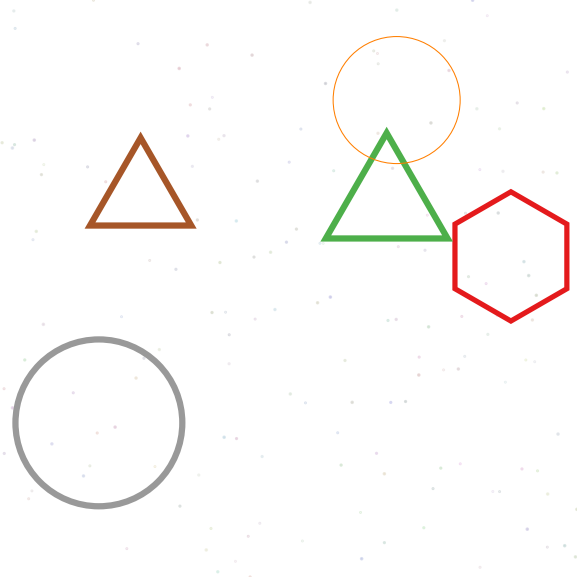[{"shape": "hexagon", "thickness": 2.5, "radius": 0.56, "center": [0.885, 0.555]}, {"shape": "triangle", "thickness": 3, "radius": 0.61, "center": [0.67, 0.647]}, {"shape": "circle", "thickness": 0.5, "radius": 0.55, "center": [0.687, 0.826]}, {"shape": "triangle", "thickness": 3, "radius": 0.51, "center": [0.244, 0.659]}, {"shape": "circle", "thickness": 3, "radius": 0.72, "center": [0.171, 0.267]}]